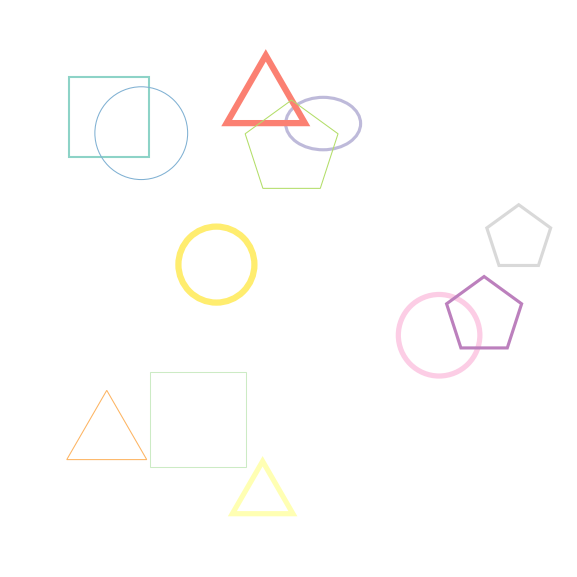[{"shape": "square", "thickness": 1, "radius": 0.34, "center": [0.188, 0.797]}, {"shape": "triangle", "thickness": 2.5, "radius": 0.3, "center": [0.455, 0.14]}, {"shape": "oval", "thickness": 1.5, "radius": 0.32, "center": [0.56, 0.785]}, {"shape": "triangle", "thickness": 3, "radius": 0.39, "center": [0.46, 0.825]}, {"shape": "circle", "thickness": 0.5, "radius": 0.4, "center": [0.245, 0.769]}, {"shape": "triangle", "thickness": 0.5, "radius": 0.4, "center": [0.185, 0.243]}, {"shape": "pentagon", "thickness": 0.5, "radius": 0.42, "center": [0.505, 0.741]}, {"shape": "circle", "thickness": 2.5, "radius": 0.35, "center": [0.76, 0.419]}, {"shape": "pentagon", "thickness": 1.5, "radius": 0.29, "center": [0.898, 0.586]}, {"shape": "pentagon", "thickness": 1.5, "radius": 0.34, "center": [0.838, 0.452]}, {"shape": "square", "thickness": 0.5, "radius": 0.42, "center": [0.343, 0.273]}, {"shape": "circle", "thickness": 3, "radius": 0.33, "center": [0.375, 0.541]}]